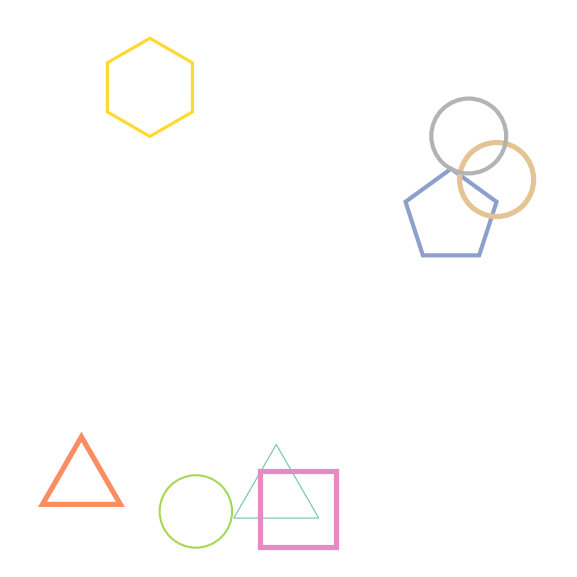[{"shape": "triangle", "thickness": 0.5, "radius": 0.42, "center": [0.478, 0.144]}, {"shape": "triangle", "thickness": 2.5, "radius": 0.39, "center": [0.141, 0.165]}, {"shape": "pentagon", "thickness": 2, "radius": 0.41, "center": [0.781, 0.624]}, {"shape": "square", "thickness": 2.5, "radius": 0.33, "center": [0.517, 0.117]}, {"shape": "circle", "thickness": 1, "radius": 0.31, "center": [0.339, 0.114]}, {"shape": "hexagon", "thickness": 1.5, "radius": 0.43, "center": [0.26, 0.848]}, {"shape": "circle", "thickness": 2.5, "radius": 0.32, "center": [0.86, 0.688]}, {"shape": "circle", "thickness": 2, "radius": 0.32, "center": [0.812, 0.764]}]